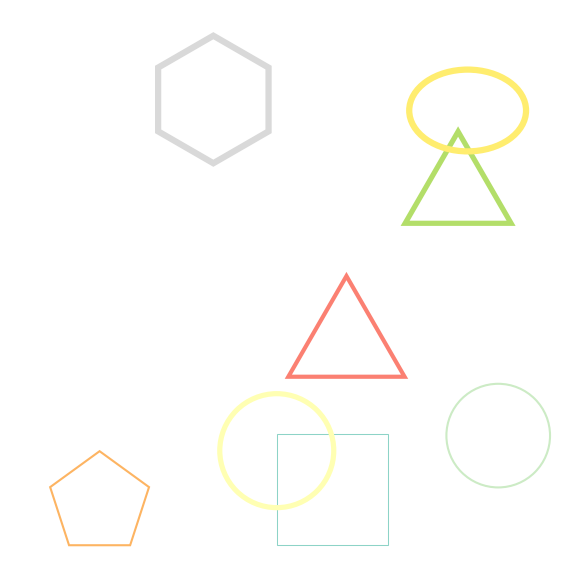[{"shape": "square", "thickness": 0.5, "radius": 0.48, "center": [0.576, 0.151]}, {"shape": "circle", "thickness": 2.5, "radius": 0.49, "center": [0.479, 0.219]}, {"shape": "triangle", "thickness": 2, "radius": 0.58, "center": [0.6, 0.405]}, {"shape": "pentagon", "thickness": 1, "radius": 0.45, "center": [0.172, 0.128]}, {"shape": "triangle", "thickness": 2.5, "radius": 0.53, "center": [0.793, 0.665]}, {"shape": "hexagon", "thickness": 3, "radius": 0.55, "center": [0.369, 0.827]}, {"shape": "circle", "thickness": 1, "radius": 0.45, "center": [0.863, 0.245]}, {"shape": "oval", "thickness": 3, "radius": 0.51, "center": [0.81, 0.808]}]